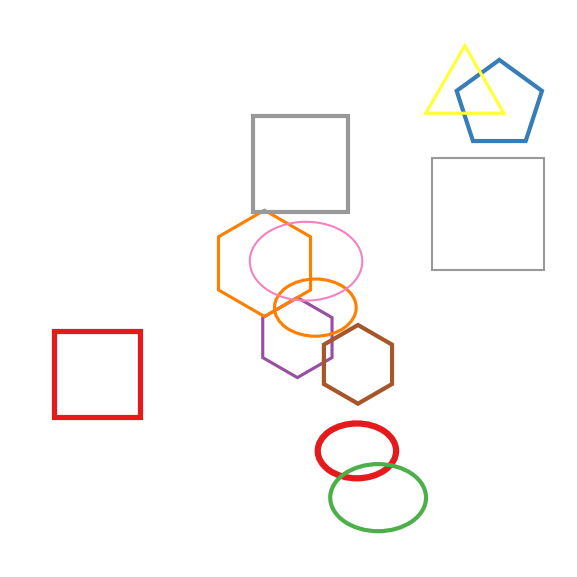[{"shape": "oval", "thickness": 3, "radius": 0.34, "center": [0.618, 0.218]}, {"shape": "square", "thickness": 2.5, "radius": 0.37, "center": [0.168, 0.351]}, {"shape": "pentagon", "thickness": 2, "radius": 0.39, "center": [0.865, 0.818]}, {"shape": "oval", "thickness": 2, "radius": 0.41, "center": [0.655, 0.137]}, {"shape": "hexagon", "thickness": 1.5, "radius": 0.35, "center": [0.515, 0.415]}, {"shape": "oval", "thickness": 1.5, "radius": 0.35, "center": [0.546, 0.466]}, {"shape": "hexagon", "thickness": 1.5, "radius": 0.46, "center": [0.458, 0.543]}, {"shape": "triangle", "thickness": 1.5, "radius": 0.39, "center": [0.805, 0.842]}, {"shape": "hexagon", "thickness": 2, "radius": 0.34, "center": [0.62, 0.368]}, {"shape": "oval", "thickness": 1, "radius": 0.49, "center": [0.53, 0.547]}, {"shape": "square", "thickness": 1, "radius": 0.48, "center": [0.845, 0.628]}, {"shape": "square", "thickness": 2, "radius": 0.41, "center": [0.52, 0.715]}]